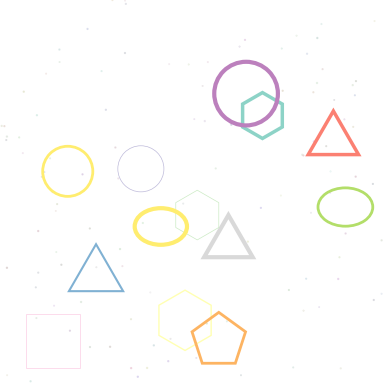[{"shape": "hexagon", "thickness": 2.5, "radius": 0.3, "center": [0.682, 0.7]}, {"shape": "hexagon", "thickness": 1, "radius": 0.39, "center": [0.481, 0.168]}, {"shape": "circle", "thickness": 0.5, "radius": 0.3, "center": [0.366, 0.562]}, {"shape": "triangle", "thickness": 2.5, "radius": 0.38, "center": [0.866, 0.636]}, {"shape": "triangle", "thickness": 1.5, "radius": 0.41, "center": [0.249, 0.284]}, {"shape": "pentagon", "thickness": 2, "radius": 0.37, "center": [0.568, 0.116]}, {"shape": "oval", "thickness": 2, "radius": 0.36, "center": [0.897, 0.462]}, {"shape": "square", "thickness": 0.5, "radius": 0.35, "center": [0.138, 0.114]}, {"shape": "triangle", "thickness": 3, "radius": 0.36, "center": [0.593, 0.368]}, {"shape": "circle", "thickness": 3, "radius": 0.41, "center": [0.639, 0.757]}, {"shape": "hexagon", "thickness": 0.5, "radius": 0.32, "center": [0.512, 0.441]}, {"shape": "oval", "thickness": 3, "radius": 0.34, "center": [0.418, 0.412]}, {"shape": "circle", "thickness": 2, "radius": 0.33, "center": [0.176, 0.555]}]